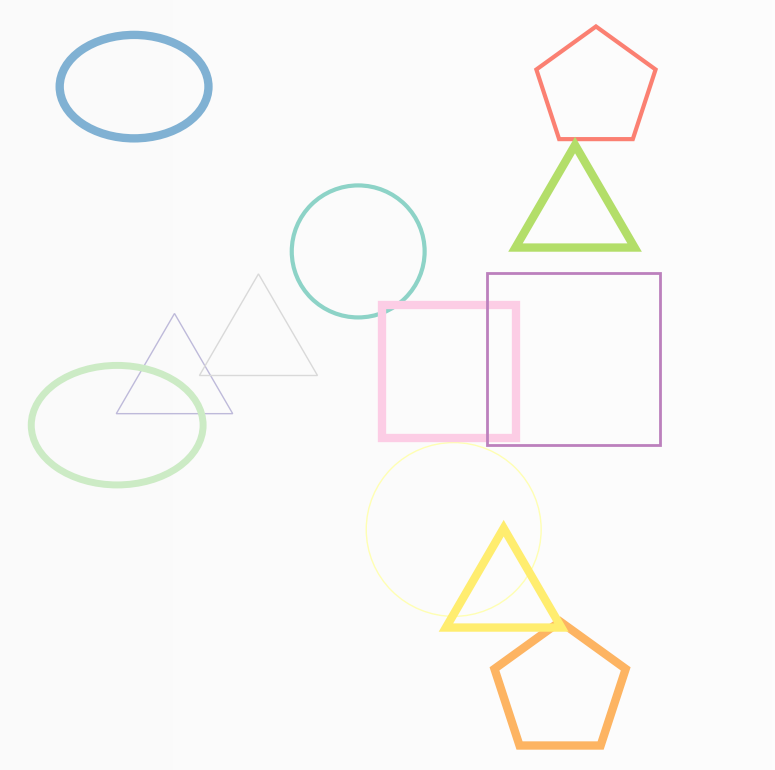[{"shape": "circle", "thickness": 1.5, "radius": 0.43, "center": [0.462, 0.673]}, {"shape": "circle", "thickness": 0.5, "radius": 0.56, "center": [0.585, 0.312]}, {"shape": "triangle", "thickness": 0.5, "radius": 0.43, "center": [0.225, 0.506]}, {"shape": "pentagon", "thickness": 1.5, "radius": 0.4, "center": [0.769, 0.885]}, {"shape": "oval", "thickness": 3, "radius": 0.48, "center": [0.173, 0.887]}, {"shape": "pentagon", "thickness": 3, "radius": 0.45, "center": [0.723, 0.104]}, {"shape": "triangle", "thickness": 3, "radius": 0.44, "center": [0.742, 0.723]}, {"shape": "square", "thickness": 3, "radius": 0.43, "center": [0.579, 0.518]}, {"shape": "triangle", "thickness": 0.5, "radius": 0.44, "center": [0.333, 0.556]}, {"shape": "square", "thickness": 1, "radius": 0.56, "center": [0.74, 0.534]}, {"shape": "oval", "thickness": 2.5, "radius": 0.55, "center": [0.151, 0.448]}, {"shape": "triangle", "thickness": 3, "radius": 0.43, "center": [0.65, 0.228]}]